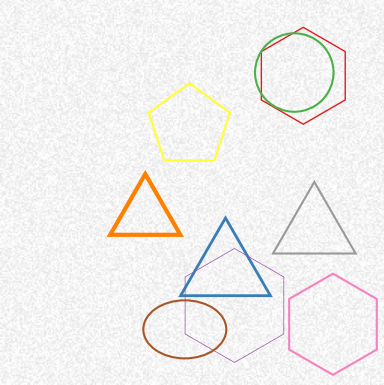[{"shape": "hexagon", "thickness": 1, "radius": 0.63, "center": [0.788, 0.803]}, {"shape": "triangle", "thickness": 2, "radius": 0.67, "center": [0.586, 0.299]}, {"shape": "circle", "thickness": 1.5, "radius": 0.51, "center": [0.764, 0.812]}, {"shape": "hexagon", "thickness": 0.5, "radius": 0.74, "center": [0.609, 0.207]}, {"shape": "triangle", "thickness": 3, "radius": 0.53, "center": [0.377, 0.443]}, {"shape": "pentagon", "thickness": 1.5, "radius": 0.55, "center": [0.492, 0.673]}, {"shape": "oval", "thickness": 1.5, "radius": 0.54, "center": [0.48, 0.145]}, {"shape": "hexagon", "thickness": 1.5, "radius": 0.66, "center": [0.865, 0.158]}, {"shape": "triangle", "thickness": 1.5, "radius": 0.62, "center": [0.816, 0.403]}]